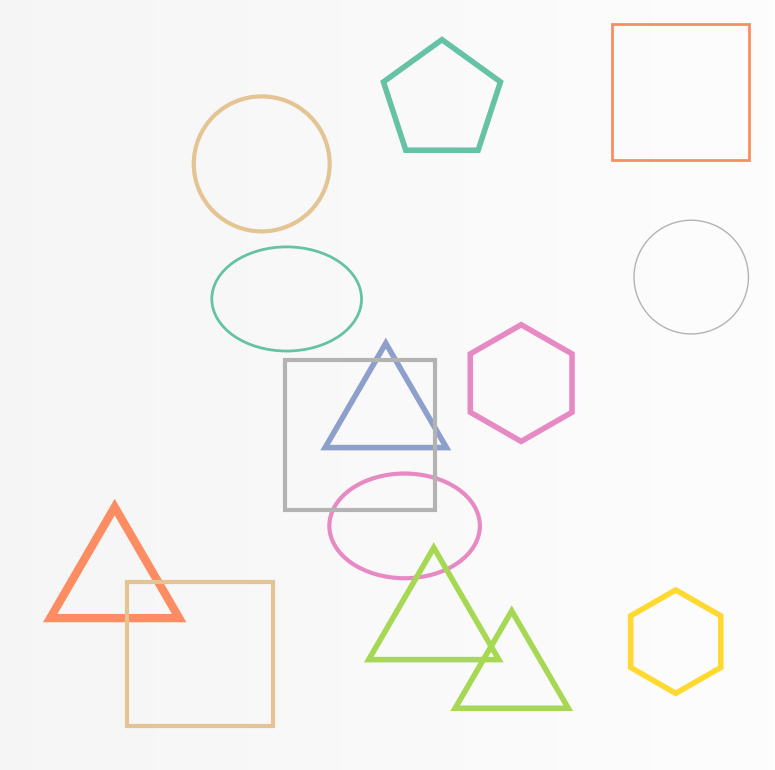[{"shape": "oval", "thickness": 1, "radius": 0.48, "center": [0.37, 0.612]}, {"shape": "pentagon", "thickness": 2, "radius": 0.4, "center": [0.57, 0.869]}, {"shape": "triangle", "thickness": 3, "radius": 0.48, "center": [0.148, 0.245]}, {"shape": "square", "thickness": 1, "radius": 0.44, "center": [0.877, 0.881]}, {"shape": "triangle", "thickness": 2, "radius": 0.45, "center": [0.498, 0.464]}, {"shape": "hexagon", "thickness": 2, "radius": 0.38, "center": [0.672, 0.503]}, {"shape": "oval", "thickness": 1.5, "radius": 0.49, "center": [0.522, 0.317]}, {"shape": "triangle", "thickness": 2, "radius": 0.42, "center": [0.66, 0.122]}, {"shape": "triangle", "thickness": 2, "radius": 0.48, "center": [0.56, 0.192]}, {"shape": "hexagon", "thickness": 2, "radius": 0.34, "center": [0.872, 0.167]}, {"shape": "square", "thickness": 1.5, "radius": 0.47, "center": [0.258, 0.151]}, {"shape": "circle", "thickness": 1.5, "radius": 0.44, "center": [0.338, 0.787]}, {"shape": "square", "thickness": 1.5, "radius": 0.49, "center": [0.464, 0.435]}, {"shape": "circle", "thickness": 0.5, "radius": 0.37, "center": [0.892, 0.64]}]